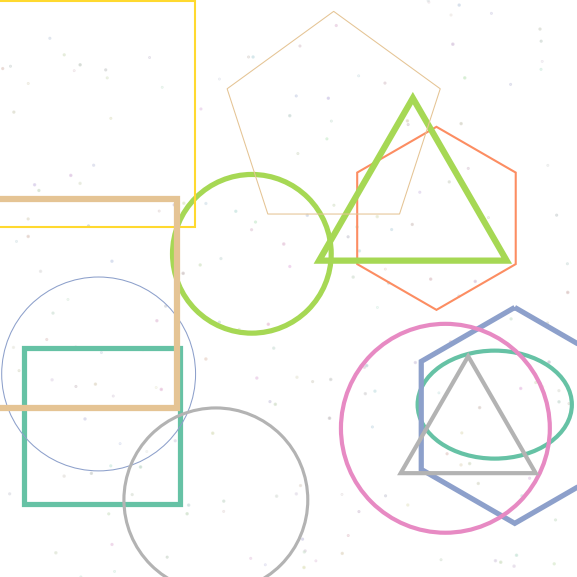[{"shape": "oval", "thickness": 2, "radius": 0.67, "center": [0.857, 0.298]}, {"shape": "square", "thickness": 2.5, "radius": 0.68, "center": [0.177, 0.262]}, {"shape": "hexagon", "thickness": 1, "radius": 0.79, "center": [0.756, 0.621]}, {"shape": "hexagon", "thickness": 2.5, "radius": 0.93, "center": [0.891, 0.28]}, {"shape": "circle", "thickness": 0.5, "radius": 0.84, "center": [0.171, 0.352]}, {"shape": "circle", "thickness": 2, "radius": 0.9, "center": [0.771, 0.258]}, {"shape": "triangle", "thickness": 3, "radius": 0.94, "center": [0.715, 0.642]}, {"shape": "circle", "thickness": 2.5, "radius": 0.69, "center": [0.436, 0.56]}, {"shape": "square", "thickness": 1, "radius": 0.98, "center": [0.141, 0.802]}, {"shape": "square", "thickness": 3, "radius": 0.91, "center": [0.125, 0.474]}, {"shape": "pentagon", "thickness": 0.5, "radius": 0.97, "center": [0.578, 0.785]}, {"shape": "circle", "thickness": 1.5, "radius": 0.8, "center": [0.374, 0.134]}, {"shape": "triangle", "thickness": 2, "radius": 0.67, "center": [0.811, 0.247]}]